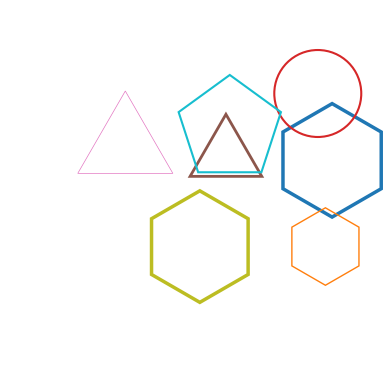[{"shape": "hexagon", "thickness": 2.5, "radius": 0.74, "center": [0.863, 0.584]}, {"shape": "hexagon", "thickness": 1, "radius": 0.5, "center": [0.845, 0.36]}, {"shape": "circle", "thickness": 1.5, "radius": 0.56, "center": [0.825, 0.757]}, {"shape": "triangle", "thickness": 2, "radius": 0.54, "center": [0.587, 0.596]}, {"shape": "triangle", "thickness": 0.5, "radius": 0.71, "center": [0.325, 0.621]}, {"shape": "hexagon", "thickness": 2.5, "radius": 0.72, "center": [0.519, 0.359]}, {"shape": "pentagon", "thickness": 1.5, "radius": 0.7, "center": [0.597, 0.666]}]